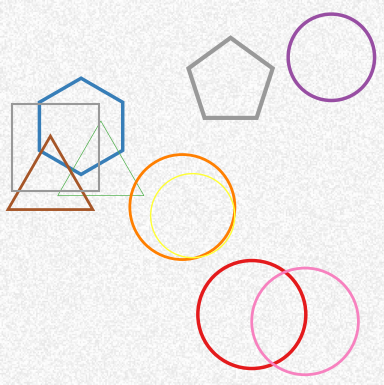[{"shape": "circle", "thickness": 2.5, "radius": 0.7, "center": [0.654, 0.183]}, {"shape": "hexagon", "thickness": 2.5, "radius": 0.62, "center": [0.211, 0.672]}, {"shape": "triangle", "thickness": 0.5, "radius": 0.65, "center": [0.262, 0.557]}, {"shape": "circle", "thickness": 2.5, "radius": 0.56, "center": [0.861, 0.851]}, {"shape": "circle", "thickness": 2, "radius": 0.68, "center": [0.474, 0.462]}, {"shape": "circle", "thickness": 1, "radius": 0.55, "center": [0.5, 0.44]}, {"shape": "triangle", "thickness": 2, "radius": 0.64, "center": [0.131, 0.519]}, {"shape": "circle", "thickness": 2, "radius": 0.69, "center": [0.792, 0.165]}, {"shape": "square", "thickness": 1.5, "radius": 0.56, "center": [0.145, 0.616]}, {"shape": "pentagon", "thickness": 3, "radius": 0.57, "center": [0.599, 0.787]}]